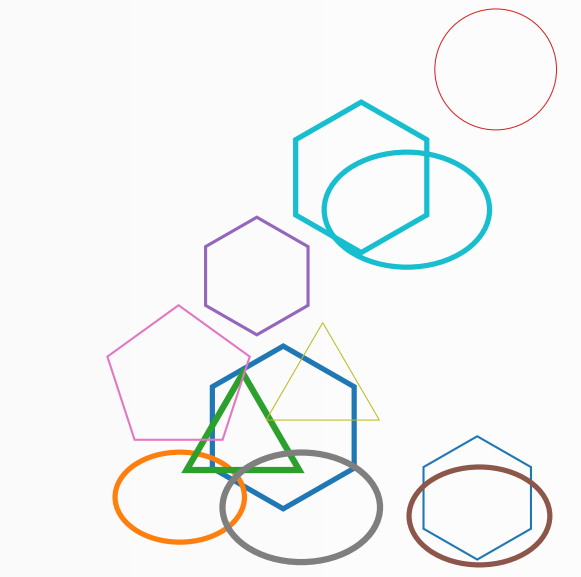[{"shape": "hexagon", "thickness": 1, "radius": 0.53, "center": [0.821, 0.137]}, {"shape": "hexagon", "thickness": 2.5, "radius": 0.7, "center": [0.487, 0.259]}, {"shape": "oval", "thickness": 2.5, "radius": 0.56, "center": [0.309, 0.138]}, {"shape": "triangle", "thickness": 3, "radius": 0.56, "center": [0.418, 0.241]}, {"shape": "circle", "thickness": 0.5, "radius": 0.52, "center": [0.853, 0.879]}, {"shape": "hexagon", "thickness": 1.5, "radius": 0.51, "center": [0.442, 0.521]}, {"shape": "oval", "thickness": 2.5, "radius": 0.61, "center": [0.825, 0.106]}, {"shape": "pentagon", "thickness": 1, "radius": 0.64, "center": [0.307, 0.342]}, {"shape": "oval", "thickness": 3, "radius": 0.68, "center": [0.518, 0.121]}, {"shape": "triangle", "thickness": 0.5, "radius": 0.56, "center": [0.555, 0.328]}, {"shape": "oval", "thickness": 2.5, "radius": 0.71, "center": [0.7, 0.636]}, {"shape": "hexagon", "thickness": 2.5, "radius": 0.65, "center": [0.621, 0.692]}]